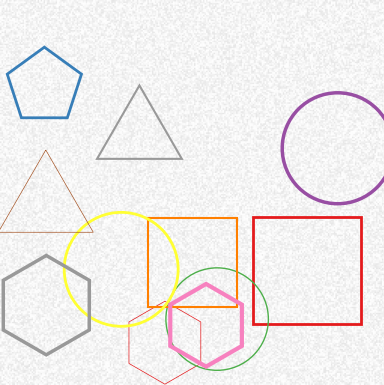[{"shape": "hexagon", "thickness": 0.5, "radius": 0.54, "center": [0.428, 0.11]}, {"shape": "square", "thickness": 2, "radius": 0.7, "center": [0.797, 0.297]}, {"shape": "pentagon", "thickness": 2, "radius": 0.51, "center": [0.115, 0.776]}, {"shape": "circle", "thickness": 1, "radius": 0.67, "center": [0.564, 0.171]}, {"shape": "circle", "thickness": 2.5, "radius": 0.72, "center": [0.877, 0.615]}, {"shape": "square", "thickness": 1.5, "radius": 0.58, "center": [0.501, 0.317]}, {"shape": "circle", "thickness": 2, "radius": 0.74, "center": [0.315, 0.3]}, {"shape": "triangle", "thickness": 0.5, "radius": 0.71, "center": [0.119, 0.468]}, {"shape": "hexagon", "thickness": 3, "radius": 0.54, "center": [0.535, 0.155]}, {"shape": "triangle", "thickness": 1.5, "radius": 0.64, "center": [0.362, 0.651]}, {"shape": "hexagon", "thickness": 2.5, "radius": 0.64, "center": [0.12, 0.207]}]